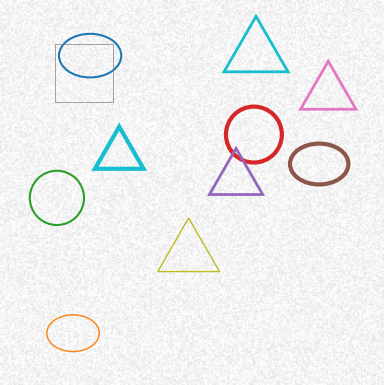[{"shape": "oval", "thickness": 1.5, "radius": 0.4, "center": [0.234, 0.856]}, {"shape": "oval", "thickness": 1, "radius": 0.34, "center": [0.19, 0.135]}, {"shape": "circle", "thickness": 1.5, "radius": 0.35, "center": [0.148, 0.486]}, {"shape": "circle", "thickness": 3, "radius": 0.36, "center": [0.659, 0.65]}, {"shape": "triangle", "thickness": 2, "radius": 0.4, "center": [0.613, 0.535]}, {"shape": "oval", "thickness": 3, "radius": 0.38, "center": [0.829, 0.574]}, {"shape": "triangle", "thickness": 2, "radius": 0.42, "center": [0.853, 0.758]}, {"shape": "square", "thickness": 0.5, "radius": 0.37, "center": [0.219, 0.811]}, {"shape": "triangle", "thickness": 1, "radius": 0.46, "center": [0.49, 0.341]}, {"shape": "triangle", "thickness": 2, "radius": 0.48, "center": [0.665, 0.861]}, {"shape": "triangle", "thickness": 3, "radius": 0.36, "center": [0.31, 0.598]}]